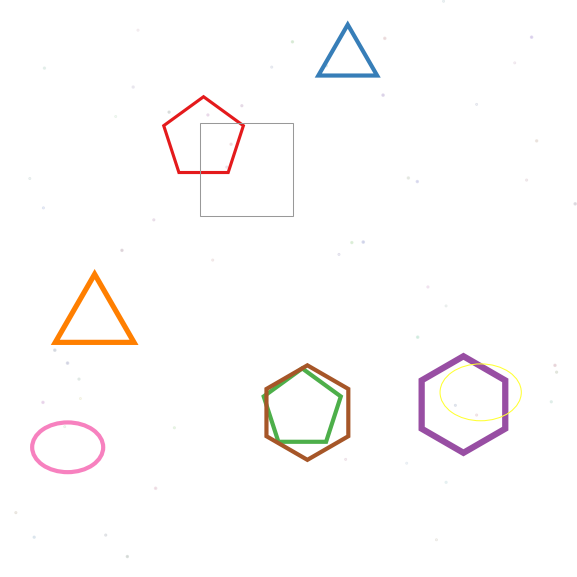[{"shape": "pentagon", "thickness": 1.5, "radius": 0.36, "center": [0.352, 0.759]}, {"shape": "triangle", "thickness": 2, "radius": 0.29, "center": [0.602, 0.898]}, {"shape": "pentagon", "thickness": 2, "radius": 0.35, "center": [0.523, 0.291]}, {"shape": "hexagon", "thickness": 3, "radius": 0.42, "center": [0.803, 0.299]}, {"shape": "triangle", "thickness": 2.5, "radius": 0.39, "center": [0.164, 0.446]}, {"shape": "oval", "thickness": 0.5, "radius": 0.35, "center": [0.832, 0.32]}, {"shape": "hexagon", "thickness": 2, "radius": 0.41, "center": [0.532, 0.285]}, {"shape": "oval", "thickness": 2, "radius": 0.31, "center": [0.117, 0.225]}, {"shape": "square", "thickness": 0.5, "radius": 0.4, "center": [0.426, 0.706]}]